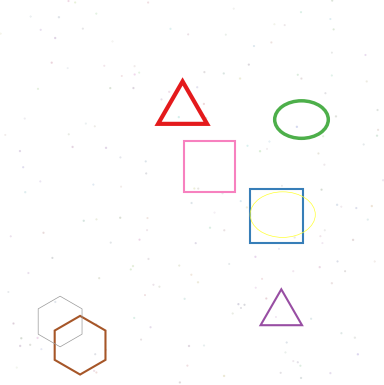[{"shape": "triangle", "thickness": 3, "radius": 0.37, "center": [0.474, 0.715]}, {"shape": "square", "thickness": 1.5, "radius": 0.35, "center": [0.718, 0.44]}, {"shape": "oval", "thickness": 2.5, "radius": 0.35, "center": [0.783, 0.689]}, {"shape": "triangle", "thickness": 1.5, "radius": 0.31, "center": [0.731, 0.186]}, {"shape": "oval", "thickness": 0.5, "radius": 0.42, "center": [0.734, 0.443]}, {"shape": "hexagon", "thickness": 1.5, "radius": 0.38, "center": [0.208, 0.103]}, {"shape": "square", "thickness": 1.5, "radius": 0.33, "center": [0.545, 0.568]}, {"shape": "hexagon", "thickness": 0.5, "radius": 0.33, "center": [0.156, 0.165]}]